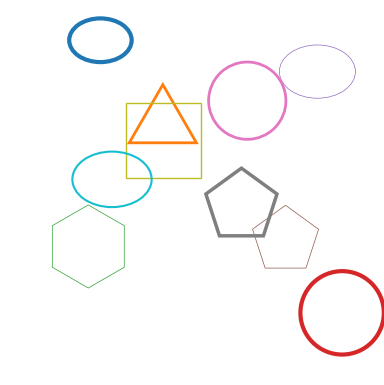[{"shape": "oval", "thickness": 3, "radius": 0.41, "center": [0.261, 0.895]}, {"shape": "triangle", "thickness": 2, "radius": 0.5, "center": [0.423, 0.679]}, {"shape": "hexagon", "thickness": 0.5, "radius": 0.54, "center": [0.229, 0.36]}, {"shape": "circle", "thickness": 3, "radius": 0.54, "center": [0.889, 0.187]}, {"shape": "oval", "thickness": 0.5, "radius": 0.49, "center": [0.824, 0.814]}, {"shape": "pentagon", "thickness": 0.5, "radius": 0.45, "center": [0.742, 0.377]}, {"shape": "circle", "thickness": 2, "radius": 0.5, "center": [0.642, 0.739]}, {"shape": "pentagon", "thickness": 2.5, "radius": 0.49, "center": [0.627, 0.466]}, {"shape": "square", "thickness": 1, "radius": 0.49, "center": [0.426, 0.634]}, {"shape": "oval", "thickness": 1.5, "radius": 0.51, "center": [0.291, 0.534]}]